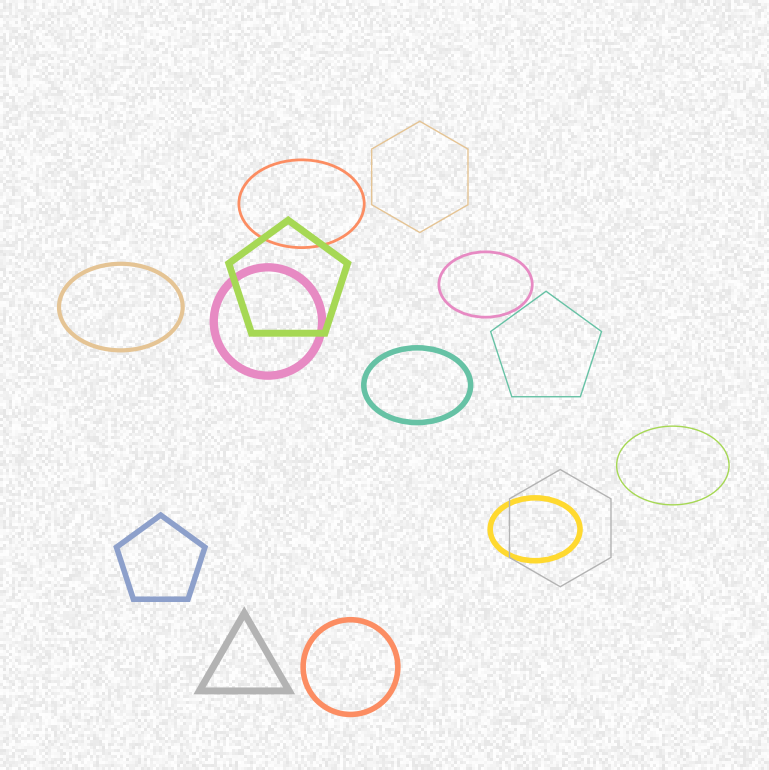[{"shape": "pentagon", "thickness": 0.5, "radius": 0.38, "center": [0.709, 0.546]}, {"shape": "oval", "thickness": 2, "radius": 0.35, "center": [0.542, 0.5]}, {"shape": "oval", "thickness": 1, "radius": 0.41, "center": [0.392, 0.735]}, {"shape": "circle", "thickness": 2, "radius": 0.31, "center": [0.455, 0.134]}, {"shape": "pentagon", "thickness": 2, "radius": 0.3, "center": [0.209, 0.271]}, {"shape": "circle", "thickness": 3, "radius": 0.35, "center": [0.348, 0.582]}, {"shape": "oval", "thickness": 1, "radius": 0.3, "center": [0.631, 0.63]}, {"shape": "oval", "thickness": 0.5, "radius": 0.37, "center": [0.874, 0.395]}, {"shape": "pentagon", "thickness": 2.5, "radius": 0.41, "center": [0.374, 0.633]}, {"shape": "oval", "thickness": 2, "radius": 0.29, "center": [0.695, 0.313]}, {"shape": "oval", "thickness": 1.5, "radius": 0.4, "center": [0.157, 0.601]}, {"shape": "hexagon", "thickness": 0.5, "radius": 0.36, "center": [0.545, 0.77]}, {"shape": "triangle", "thickness": 2.5, "radius": 0.34, "center": [0.317, 0.136]}, {"shape": "hexagon", "thickness": 0.5, "radius": 0.38, "center": [0.728, 0.314]}]